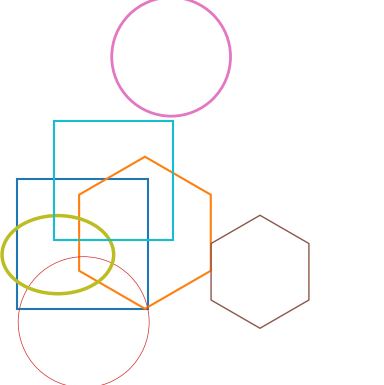[{"shape": "square", "thickness": 1.5, "radius": 0.85, "center": [0.215, 0.367]}, {"shape": "hexagon", "thickness": 1.5, "radius": 0.99, "center": [0.376, 0.395]}, {"shape": "circle", "thickness": 0.5, "radius": 0.85, "center": [0.217, 0.163]}, {"shape": "hexagon", "thickness": 1, "radius": 0.73, "center": [0.675, 0.294]}, {"shape": "circle", "thickness": 2, "radius": 0.77, "center": [0.444, 0.853]}, {"shape": "oval", "thickness": 2.5, "radius": 0.72, "center": [0.15, 0.339]}, {"shape": "square", "thickness": 1.5, "radius": 0.78, "center": [0.294, 0.531]}]